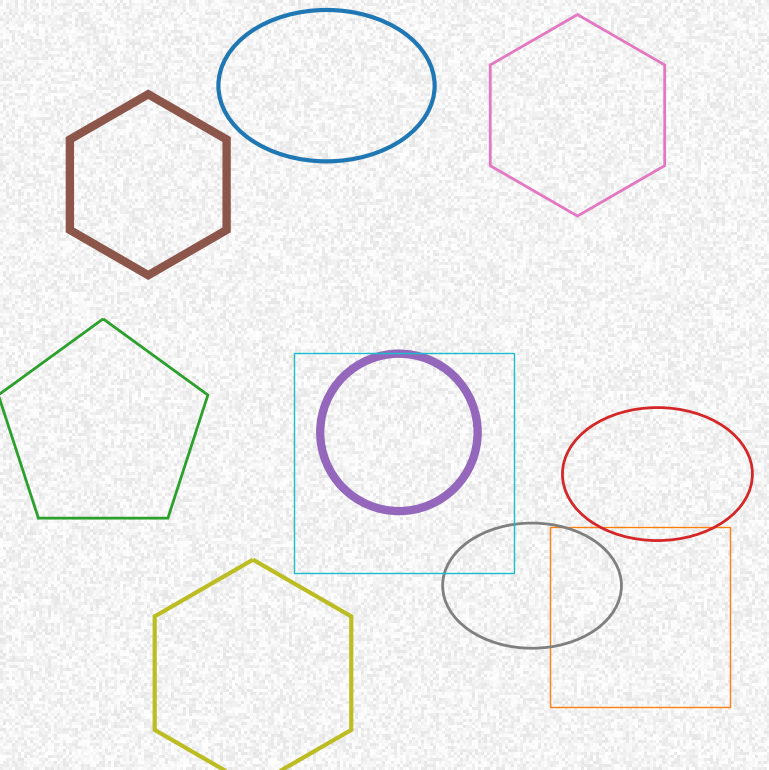[{"shape": "oval", "thickness": 1.5, "radius": 0.7, "center": [0.424, 0.889]}, {"shape": "square", "thickness": 0.5, "radius": 0.58, "center": [0.831, 0.199]}, {"shape": "pentagon", "thickness": 1, "radius": 0.72, "center": [0.134, 0.443]}, {"shape": "oval", "thickness": 1, "radius": 0.62, "center": [0.854, 0.384]}, {"shape": "circle", "thickness": 3, "radius": 0.51, "center": [0.518, 0.438]}, {"shape": "hexagon", "thickness": 3, "radius": 0.59, "center": [0.193, 0.76]}, {"shape": "hexagon", "thickness": 1, "radius": 0.65, "center": [0.75, 0.85]}, {"shape": "oval", "thickness": 1, "radius": 0.58, "center": [0.691, 0.239]}, {"shape": "hexagon", "thickness": 1.5, "radius": 0.74, "center": [0.329, 0.126]}, {"shape": "square", "thickness": 0.5, "radius": 0.71, "center": [0.525, 0.399]}]